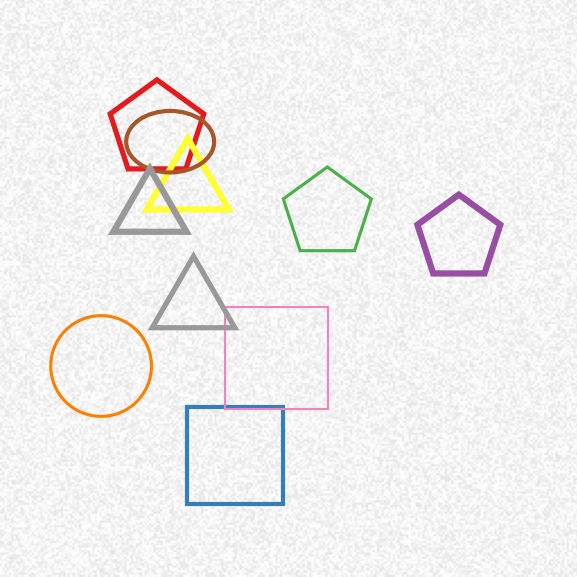[{"shape": "pentagon", "thickness": 2.5, "radius": 0.43, "center": [0.272, 0.776]}, {"shape": "square", "thickness": 2, "radius": 0.42, "center": [0.407, 0.21]}, {"shape": "pentagon", "thickness": 1.5, "radius": 0.4, "center": [0.567, 0.63]}, {"shape": "pentagon", "thickness": 3, "radius": 0.38, "center": [0.795, 0.587]}, {"shape": "circle", "thickness": 1.5, "radius": 0.44, "center": [0.175, 0.365]}, {"shape": "triangle", "thickness": 3, "radius": 0.41, "center": [0.325, 0.677]}, {"shape": "oval", "thickness": 2, "radius": 0.38, "center": [0.295, 0.754]}, {"shape": "square", "thickness": 1, "radius": 0.44, "center": [0.479, 0.38]}, {"shape": "triangle", "thickness": 3, "radius": 0.37, "center": [0.26, 0.634]}, {"shape": "triangle", "thickness": 2.5, "radius": 0.41, "center": [0.335, 0.473]}]